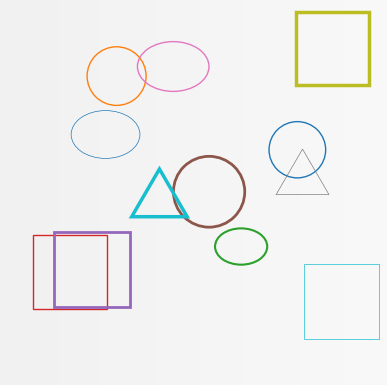[{"shape": "circle", "thickness": 1, "radius": 0.37, "center": [0.767, 0.611]}, {"shape": "oval", "thickness": 0.5, "radius": 0.44, "center": [0.272, 0.651]}, {"shape": "circle", "thickness": 1, "radius": 0.38, "center": [0.301, 0.802]}, {"shape": "oval", "thickness": 1.5, "radius": 0.34, "center": [0.622, 0.36]}, {"shape": "square", "thickness": 1, "radius": 0.48, "center": [0.181, 0.293]}, {"shape": "square", "thickness": 2, "radius": 0.49, "center": [0.237, 0.3]}, {"shape": "circle", "thickness": 2, "radius": 0.46, "center": [0.54, 0.502]}, {"shape": "oval", "thickness": 1, "radius": 0.46, "center": [0.447, 0.827]}, {"shape": "triangle", "thickness": 0.5, "radius": 0.39, "center": [0.781, 0.534]}, {"shape": "square", "thickness": 2.5, "radius": 0.47, "center": [0.859, 0.875]}, {"shape": "square", "thickness": 0.5, "radius": 0.49, "center": [0.881, 0.217]}, {"shape": "triangle", "thickness": 2.5, "radius": 0.41, "center": [0.411, 0.478]}]